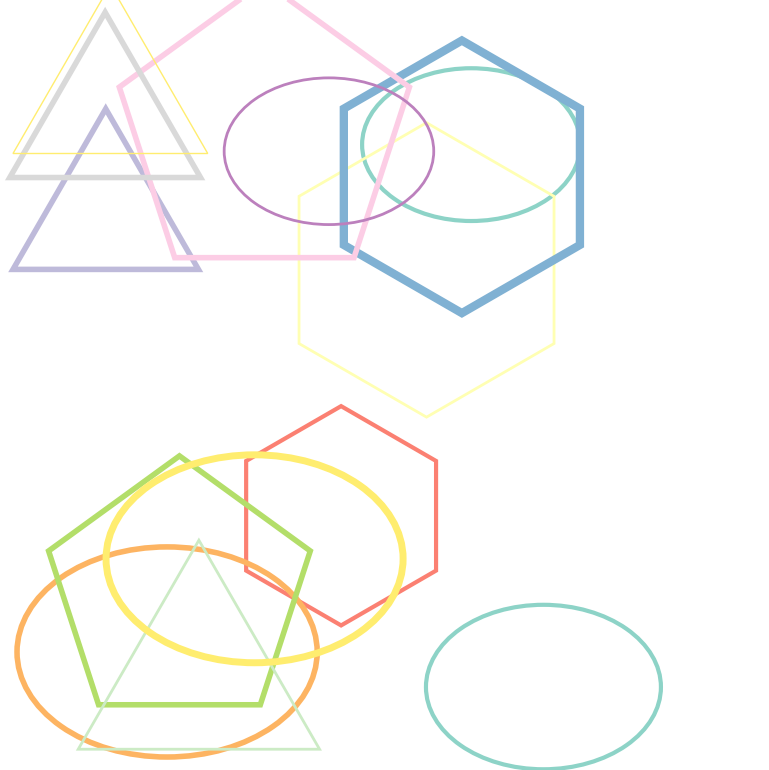[{"shape": "oval", "thickness": 1.5, "radius": 0.71, "center": [0.612, 0.812]}, {"shape": "oval", "thickness": 1.5, "radius": 0.76, "center": [0.706, 0.108]}, {"shape": "hexagon", "thickness": 1, "radius": 0.96, "center": [0.554, 0.649]}, {"shape": "triangle", "thickness": 2, "radius": 0.7, "center": [0.137, 0.72]}, {"shape": "hexagon", "thickness": 1.5, "radius": 0.71, "center": [0.443, 0.33]}, {"shape": "hexagon", "thickness": 3, "radius": 0.89, "center": [0.6, 0.77]}, {"shape": "oval", "thickness": 2, "radius": 0.97, "center": [0.217, 0.153]}, {"shape": "pentagon", "thickness": 2, "radius": 0.89, "center": [0.233, 0.229]}, {"shape": "pentagon", "thickness": 2, "radius": 0.99, "center": [0.343, 0.826]}, {"shape": "triangle", "thickness": 2, "radius": 0.72, "center": [0.137, 0.841]}, {"shape": "oval", "thickness": 1, "radius": 0.68, "center": [0.427, 0.804]}, {"shape": "triangle", "thickness": 1, "radius": 0.9, "center": [0.258, 0.117]}, {"shape": "triangle", "thickness": 0.5, "radius": 0.73, "center": [0.143, 0.874]}, {"shape": "oval", "thickness": 2.5, "radius": 0.96, "center": [0.331, 0.274]}]